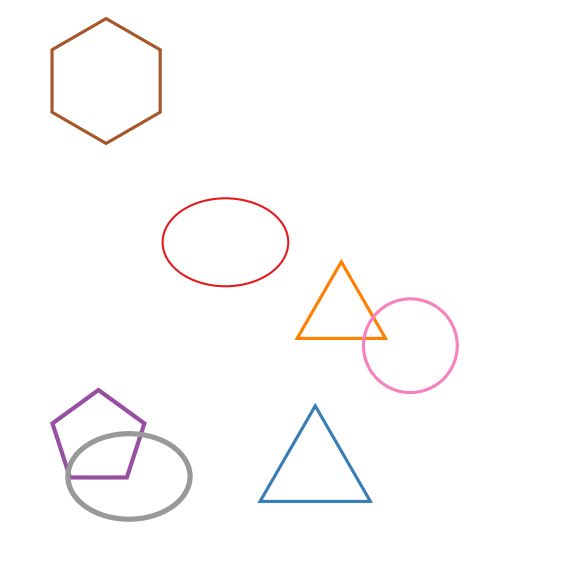[{"shape": "oval", "thickness": 1, "radius": 0.54, "center": [0.39, 0.58]}, {"shape": "triangle", "thickness": 1.5, "radius": 0.55, "center": [0.546, 0.186]}, {"shape": "pentagon", "thickness": 2, "radius": 0.42, "center": [0.17, 0.24]}, {"shape": "triangle", "thickness": 1.5, "radius": 0.44, "center": [0.591, 0.457]}, {"shape": "hexagon", "thickness": 1.5, "radius": 0.54, "center": [0.184, 0.859]}, {"shape": "circle", "thickness": 1.5, "radius": 0.41, "center": [0.711, 0.4]}, {"shape": "oval", "thickness": 2.5, "radius": 0.53, "center": [0.223, 0.174]}]